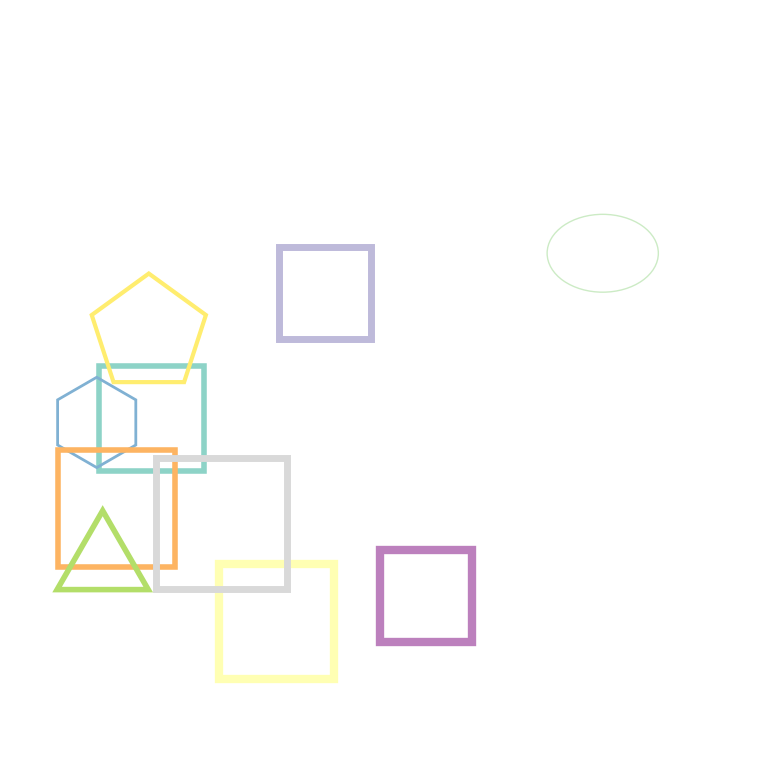[{"shape": "square", "thickness": 2, "radius": 0.34, "center": [0.197, 0.456]}, {"shape": "square", "thickness": 3, "radius": 0.37, "center": [0.359, 0.193]}, {"shape": "square", "thickness": 2.5, "radius": 0.3, "center": [0.422, 0.619]}, {"shape": "hexagon", "thickness": 1, "radius": 0.29, "center": [0.126, 0.451]}, {"shape": "square", "thickness": 2, "radius": 0.38, "center": [0.151, 0.339]}, {"shape": "triangle", "thickness": 2, "radius": 0.34, "center": [0.133, 0.268]}, {"shape": "square", "thickness": 2.5, "radius": 0.43, "center": [0.288, 0.32]}, {"shape": "square", "thickness": 3, "radius": 0.3, "center": [0.553, 0.226]}, {"shape": "oval", "thickness": 0.5, "radius": 0.36, "center": [0.783, 0.671]}, {"shape": "pentagon", "thickness": 1.5, "radius": 0.39, "center": [0.193, 0.567]}]